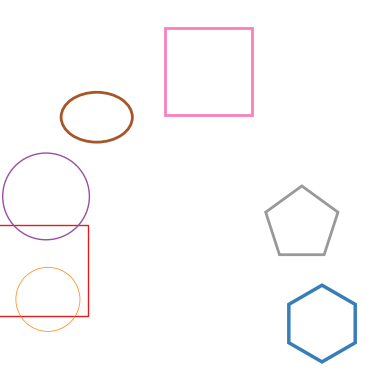[{"shape": "square", "thickness": 1, "radius": 0.59, "center": [0.111, 0.297]}, {"shape": "hexagon", "thickness": 2.5, "radius": 0.5, "center": [0.836, 0.16]}, {"shape": "circle", "thickness": 1, "radius": 0.56, "center": [0.12, 0.49]}, {"shape": "circle", "thickness": 0.5, "radius": 0.42, "center": [0.124, 0.222]}, {"shape": "oval", "thickness": 2, "radius": 0.46, "center": [0.251, 0.696]}, {"shape": "square", "thickness": 2, "radius": 0.57, "center": [0.541, 0.813]}, {"shape": "pentagon", "thickness": 2, "radius": 0.49, "center": [0.784, 0.418]}]